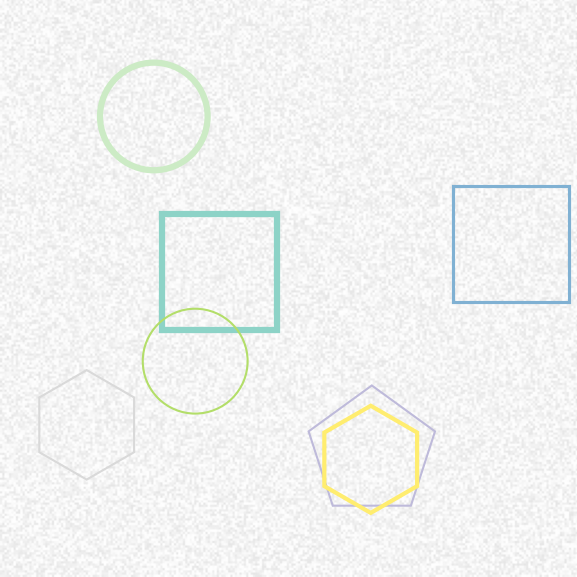[{"shape": "square", "thickness": 3, "radius": 0.5, "center": [0.38, 0.528]}, {"shape": "pentagon", "thickness": 1, "radius": 0.58, "center": [0.644, 0.217]}, {"shape": "square", "thickness": 1.5, "radius": 0.5, "center": [0.884, 0.576]}, {"shape": "circle", "thickness": 1, "radius": 0.45, "center": [0.338, 0.374]}, {"shape": "hexagon", "thickness": 1, "radius": 0.47, "center": [0.15, 0.263]}, {"shape": "circle", "thickness": 3, "radius": 0.47, "center": [0.266, 0.798]}, {"shape": "hexagon", "thickness": 2, "radius": 0.46, "center": [0.642, 0.204]}]